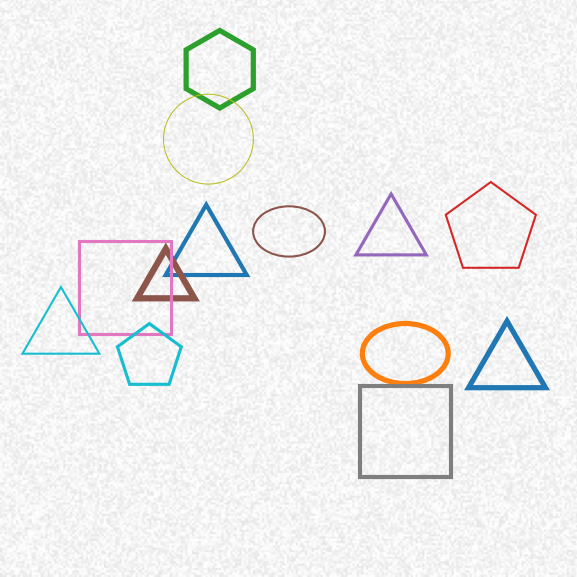[{"shape": "triangle", "thickness": 2.5, "radius": 0.38, "center": [0.878, 0.366]}, {"shape": "triangle", "thickness": 2, "radius": 0.41, "center": [0.357, 0.563]}, {"shape": "oval", "thickness": 2.5, "radius": 0.37, "center": [0.702, 0.387]}, {"shape": "hexagon", "thickness": 2.5, "radius": 0.34, "center": [0.38, 0.879]}, {"shape": "pentagon", "thickness": 1, "radius": 0.41, "center": [0.85, 0.602]}, {"shape": "triangle", "thickness": 1.5, "radius": 0.35, "center": [0.677, 0.593]}, {"shape": "oval", "thickness": 1, "radius": 0.31, "center": [0.5, 0.598]}, {"shape": "triangle", "thickness": 3, "radius": 0.29, "center": [0.287, 0.511]}, {"shape": "square", "thickness": 1.5, "radius": 0.4, "center": [0.217, 0.502]}, {"shape": "square", "thickness": 2, "radius": 0.39, "center": [0.702, 0.252]}, {"shape": "circle", "thickness": 0.5, "radius": 0.39, "center": [0.361, 0.758]}, {"shape": "pentagon", "thickness": 1.5, "radius": 0.29, "center": [0.259, 0.381]}, {"shape": "triangle", "thickness": 1, "radius": 0.38, "center": [0.106, 0.425]}]